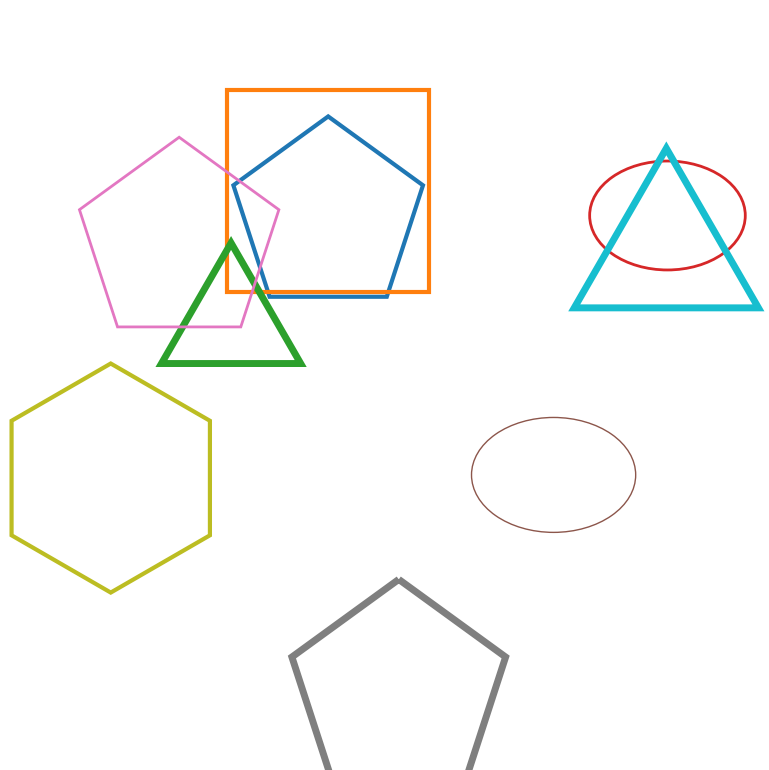[{"shape": "pentagon", "thickness": 1.5, "radius": 0.65, "center": [0.426, 0.719]}, {"shape": "square", "thickness": 1.5, "radius": 0.66, "center": [0.426, 0.752]}, {"shape": "triangle", "thickness": 2.5, "radius": 0.52, "center": [0.3, 0.58]}, {"shape": "oval", "thickness": 1, "radius": 0.51, "center": [0.867, 0.72]}, {"shape": "oval", "thickness": 0.5, "radius": 0.53, "center": [0.719, 0.383]}, {"shape": "pentagon", "thickness": 1, "radius": 0.68, "center": [0.233, 0.686]}, {"shape": "pentagon", "thickness": 2.5, "radius": 0.73, "center": [0.518, 0.102]}, {"shape": "hexagon", "thickness": 1.5, "radius": 0.74, "center": [0.144, 0.379]}, {"shape": "triangle", "thickness": 2.5, "radius": 0.69, "center": [0.865, 0.669]}]